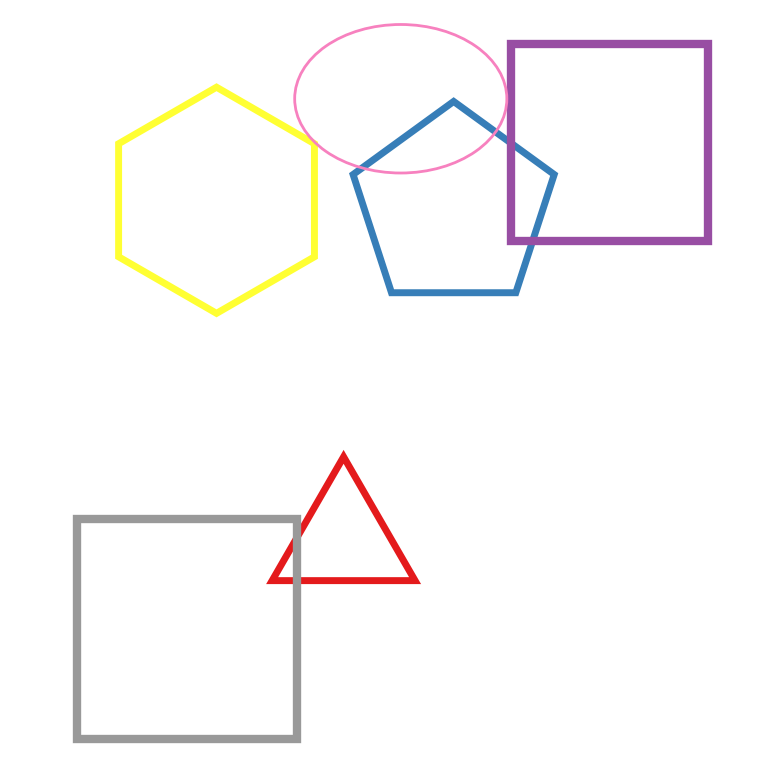[{"shape": "triangle", "thickness": 2.5, "radius": 0.54, "center": [0.446, 0.3]}, {"shape": "pentagon", "thickness": 2.5, "radius": 0.69, "center": [0.589, 0.731]}, {"shape": "square", "thickness": 3, "radius": 0.64, "center": [0.792, 0.815]}, {"shape": "hexagon", "thickness": 2.5, "radius": 0.73, "center": [0.281, 0.74]}, {"shape": "oval", "thickness": 1, "radius": 0.69, "center": [0.52, 0.872]}, {"shape": "square", "thickness": 3, "radius": 0.71, "center": [0.243, 0.183]}]